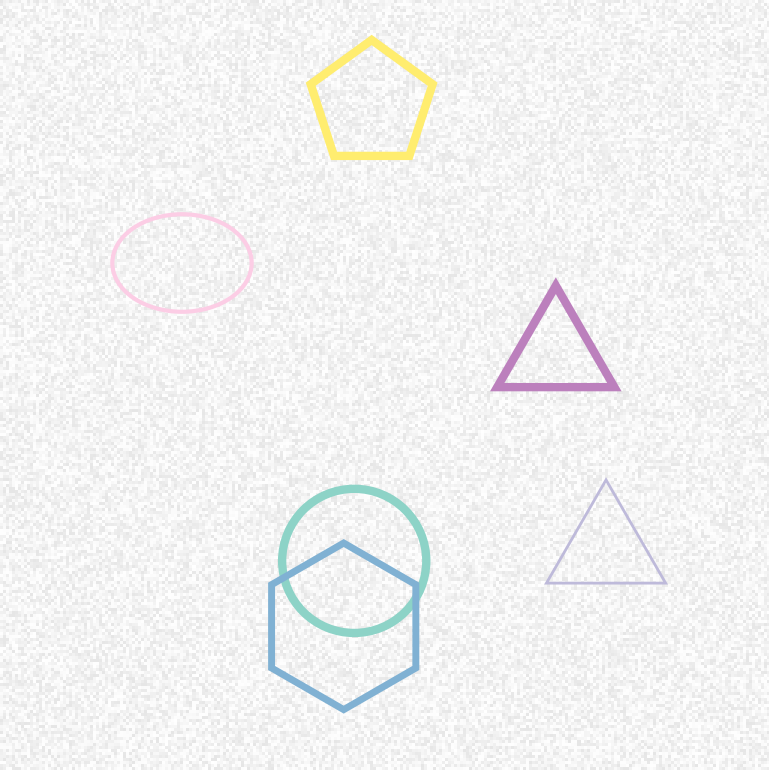[{"shape": "circle", "thickness": 3, "radius": 0.47, "center": [0.46, 0.272]}, {"shape": "triangle", "thickness": 1, "radius": 0.45, "center": [0.787, 0.287]}, {"shape": "hexagon", "thickness": 2.5, "radius": 0.54, "center": [0.446, 0.187]}, {"shape": "oval", "thickness": 1.5, "radius": 0.45, "center": [0.236, 0.658]}, {"shape": "triangle", "thickness": 3, "radius": 0.44, "center": [0.722, 0.541]}, {"shape": "pentagon", "thickness": 3, "radius": 0.42, "center": [0.483, 0.865]}]